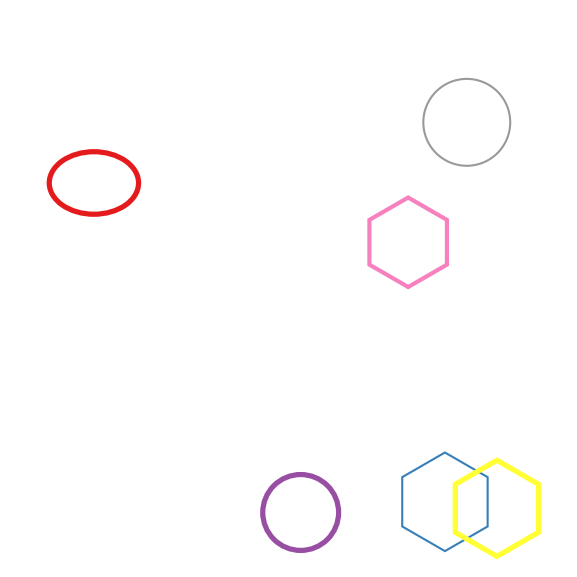[{"shape": "oval", "thickness": 2.5, "radius": 0.39, "center": [0.163, 0.682]}, {"shape": "hexagon", "thickness": 1, "radius": 0.43, "center": [0.77, 0.13]}, {"shape": "circle", "thickness": 2.5, "radius": 0.33, "center": [0.521, 0.112]}, {"shape": "hexagon", "thickness": 2.5, "radius": 0.42, "center": [0.86, 0.119]}, {"shape": "hexagon", "thickness": 2, "radius": 0.39, "center": [0.707, 0.58]}, {"shape": "circle", "thickness": 1, "radius": 0.38, "center": [0.808, 0.787]}]